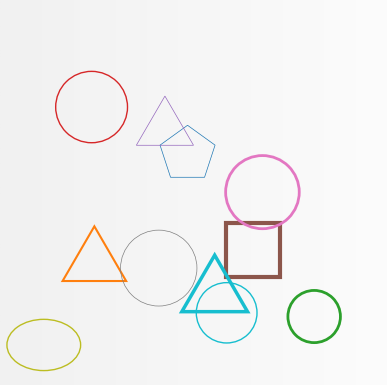[{"shape": "pentagon", "thickness": 0.5, "radius": 0.37, "center": [0.484, 0.6]}, {"shape": "triangle", "thickness": 1.5, "radius": 0.47, "center": [0.244, 0.317]}, {"shape": "circle", "thickness": 2, "radius": 0.34, "center": [0.811, 0.178]}, {"shape": "circle", "thickness": 1, "radius": 0.46, "center": [0.236, 0.722]}, {"shape": "triangle", "thickness": 0.5, "radius": 0.43, "center": [0.426, 0.665]}, {"shape": "square", "thickness": 3, "radius": 0.35, "center": [0.653, 0.35]}, {"shape": "circle", "thickness": 2, "radius": 0.47, "center": [0.677, 0.501]}, {"shape": "circle", "thickness": 0.5, "radius": 0.49, "center": [0.41, 0.304]}, {"shape": "oval", "thickness": 1, "radius": 0.48, "center": [0.113, 0.104]}, {"shape": "circle", "thickness": 1, "radius": 0.39, "center": [0.585, 0.188]}, {"shape": "triangle", "thickness": 2.5, "radius": 0.49, "center": [0.554, 0.239]}]